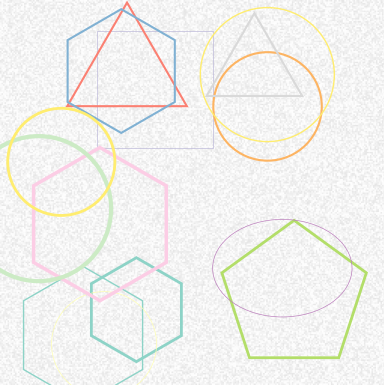[{"shape": "hexagon", "thickness": 1, "radius": 0.89, "center": [0.216, 0.13]}, {"shape": "hexagon", "thickness": 2, "radius": 0.68, "center": [0.354, 0.196]}, {"shape": "circle", "thickness": 0.5, "radius": 0.68, "center": [0.27, 0.106]}, {"shape": "square", "thickness": 0.5, "radius": 0.76, "center": [0.403, 0.767]}, {"shape": "triangle", "thickness": 1.5, "radius": 0.9, "center": [0.33, 0.814]}, {"shape": "hexagon", "thickness": 1.5, "radius": 0.8, "center": [0.315, 0.815]}, {"shape": "circle", "thickness": 1.5, "radius": 0.7, "center": [0.695, 0.724]}, {"shape": "pentagon", "thickness": 2, "radius": 0.99, "center": [0.764, 0.23]}, {"shape": "hexagon", "thickness": 2.5, "radius": 0.99, "center": [0.26, 0.418]}, {"shape": "triangle", "thickness": 1.5, "radius": 0.72, "center": [0.661, 0.822]}, {"shape": "oval", "thickness": 0.5, "radius": 0.91, "center": [0.733, 0.303]}, {"shape": "circle", "thickness": 3, "radius": 0.94, "center": [0.1, 0.458]}, {"shape": "circle", "thickness": 2, "radius": 0.7, "center": [0.159, 0.58]}, {"shape": "circle", "thickness": 1, "radius": 0.87, "center": [0.694, 0.806]}]